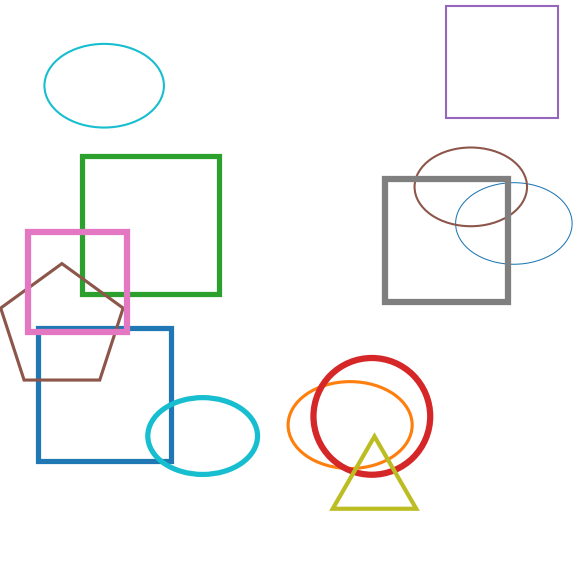[{"shape": "square", "thickness": 2.5, "radius": 0.57, "center": [0.182, 0.316]}, {"shape": "oval", "thickness": 0.5, "radius": 0.5, "center": [0.89, 0.612]}, {"shape": "oval", "thickness": 1.5, "radius": 0.54, "center": [0.606, 0.263]}, {"shape": "square", "thickness": 2.5, "radius": 0.6, "center": [0.261, 0.61]}, {"shape": "circle", "thickness": 3, "radius": 0.51, "center": [0.644, 0.278]}, {"shape": "square", "thickness": 1, "radius": 0.49, "center": [0.869, 0.892]}, {"shape": "oval", "thickness": 1, "radius": 0.49, "center": [0.815, 0.676]}, {"shape": "pentagon", "thickness": 1.5, "radius": 0.56, "center": [0.107, 0.431]}, {"shape": "square", "thickness": 3, "radius": 0.43, "center": [0.134, 0.511]}, {"shape": "square", "thickness": 3, "radius": 0.53, "center": [0.773, 0.582]}, {"shape": "triangle", "thickness": 2, "radius": 0.42, "center": [0.648, 0.16]}, {"shape": "oval", "thickness": 1, "radius": 0.52, "center": [0.18, 0.851]}, {"shape": "oval", "thickness": 2.5, "radius": 0.48, "center": [0.351, 0.244]}]